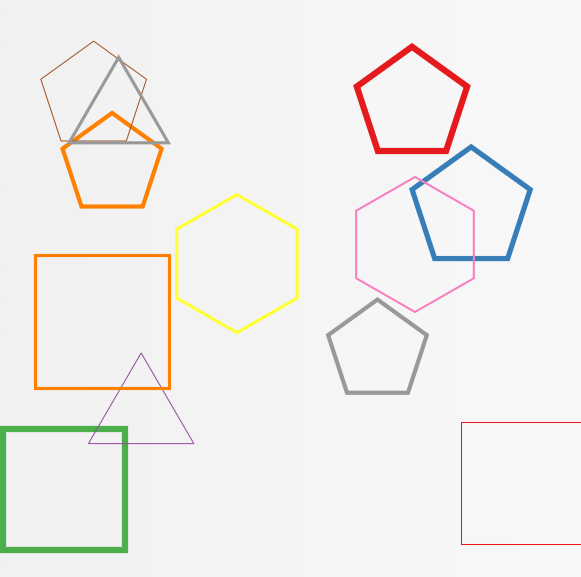[{"shape": "square", "thickness": 0.5, "radius": 0.53, "center": [0.9, 0.162]}, {"shape": "pentagon", "thickness": 3, "radius": 0.5, "center": [0.709, 0.818]}, {"shape": "pentagon", "thickness": 2.5, "radius": 0.53, "center": [0.811, 0.638]}, {"shape": "square", "thickness": 3, "radius": 0.52, "center": [0.11, 0.152]}, {"shape": "triangle", "thickness": 0.5, "radius": 0.52, "center": [0.243, 0.283]}, {"shape": "pentagon", "thickness": 2, "radius": 0.45, "center": [0.193, 0.714]}, {"shape": "square", "thickness": 1.5, "radius": 0.57, "center": [0.175, 0.442]}, {"shape": "hexagon", "thickness": 1.5, "radius": 0.6, "center": [0.408, 0.543]}, {"shape": "pentagon", "thickness": 0.5, "radius": 0.48, "center": [0.161, 0.832]}, {"shape": "hexagon", "thickness": 1, "radius": 0.58, "center": [0.714, 0.576]}, {"shape": "triangle", "thickness": 1.5, "radius": 0.49, "center": [0.204, 0.801]}, {"shape": "pentagon", "thickness": 2, "radius": 0.45, "center": [0.649, 0.391]}]